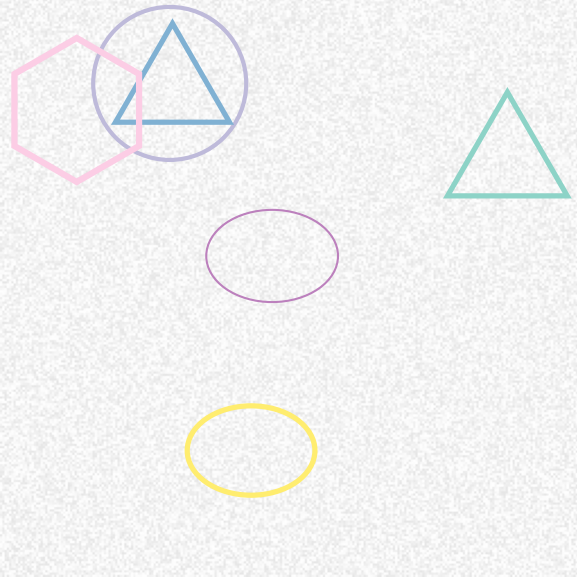[{"shape": "triangle", "thickness": 2.5, "radius": 0.6, "center": [0.879, 0.72]}, {"shape": "circle", "thickness": 2, "radius": 0.66, "center": [0.294, 0.855]}, {"shape": "triangle", "thickness": 2.5, "radius": 0.57, "center": [0.299, 0.845]}, {"shape": "hexagon", "thickness": 3, "radius": 0.62, "center": [0.133, 0.809]}, {"shape": "oval", "thickness": 1, "radius": 0.57, "center": [0.471, 0.556]}, {"shape": "oval", "thickness": 2.5, "radius": 0.55, "center": [0.435, 0.219]}]